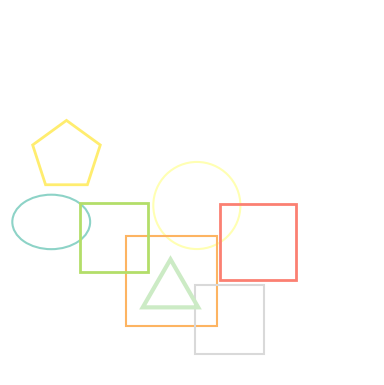[{"shape": "oval", "thickness": 1.5, "radius": 0.51, "center": [0.133, 0.424]}, {"shape": "circle", "thickness": 1.5, "radius": 0.57, "center": [0.511, 0.466]}, {"shape": "square", "thickness": 2, "radius": 0.49, "center": [0.669, 0.372]}, {"shape": "square", "thickness": 1.5, "radius": 0.59, "center": [0.445, 0.27]}, {"shape": "square", "thickness": 2, "radius": 0.44, "center": [0.296, 0.383]}, {"shape": "square", "thickness": 1.5, "radius": 0.45, "center": [0.596, 0.17]}, {"shape": "triangle", "thickness": 3, "radius": 0.42, "center": [0.443, 0.243]}, {"shape": "pentagon", "thickness": 2, "radius": 0.46, "center": [0.173, 0.595]}]